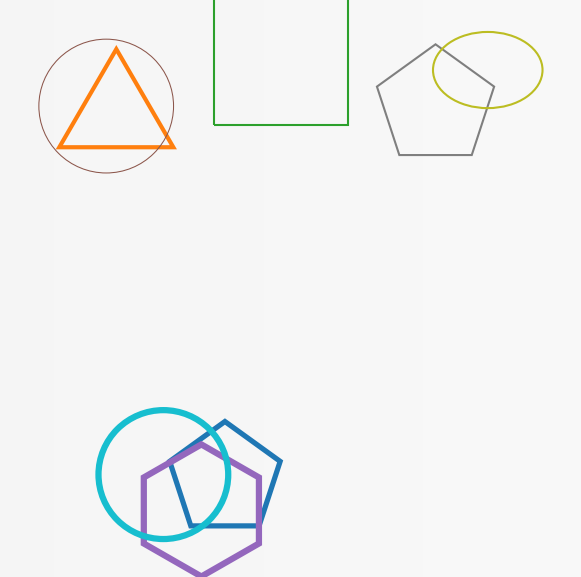[{"shape": "pentagon", "thickness": 2.5, "radius": 0.5, "center": [0.387, 0.169]}, {"shape": "triangle", "thickness": 2, "radius": 0.57, "center": [0.2, 0.801]}, {"shape": "square", "thickness": 1, "radius": 0.58, "center": [0.484, 0.898]}, {"shape": "hexagon", "thickness": 3, "radius": 0.57, "center": [0.346, 0.115]}, {"shape": "circle", "thickness": 0.5, "radius": 0.58, "center": [0.183, 0.815]}, {"shape": "pentagon", "thickness": 1, "radius": 0.53, "center": [0.749, 0.816]}, {"shape": "oval", "thickness": 1, "radius": 0.47, "center": [0.839, 0.878]}, {"shape": "circle", "thickness": 3, "radius": 0.56, "center": [0.281, 0.177]}]